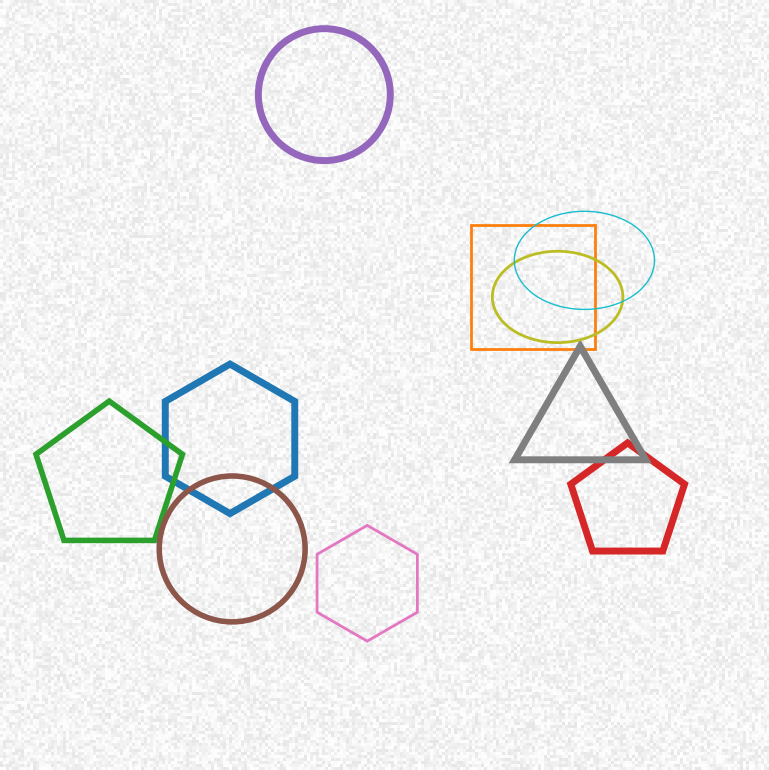[{"shape": "hexagon", "thickness": 2.5, "radius": 0.49, "center": [0.299, 0.43]}, {"shape": "square", "thickness": 1, "radius": 0.4, "center": [0.692, 0.628]}, {"shape": "pentagon", "thickness": 2, "radius": 0.5, "center": [0.142, 0.379]}, {"shape": "pentagon", "thickness": 2.5, "radius": 0.39, "center": [0.815, 0.347]}, {"shape": "circle", "thickness": 2.5, "radius": 0.43, "center": [0.421, 0.877]}, {"shape": "circle", "thickness": 2, "radius": 0.47, "center": [0.302, 0.287]}, {"shape": "hexagon", "thickness": 1, "radius": 0.38, "center": [0.477, 0.243]}, {"shape": "triangle", "thickness": 2.5, "radius": 0.49, "center": [0.754, 0.452]}, {"shape": "oval", "thickness": 1, "radius": 0.42, "center": [0.724, 0.614]}, {"shape": "oval", "thickness": 0.5, "radius": 0.46, "center": [0.759, 0.662]}]